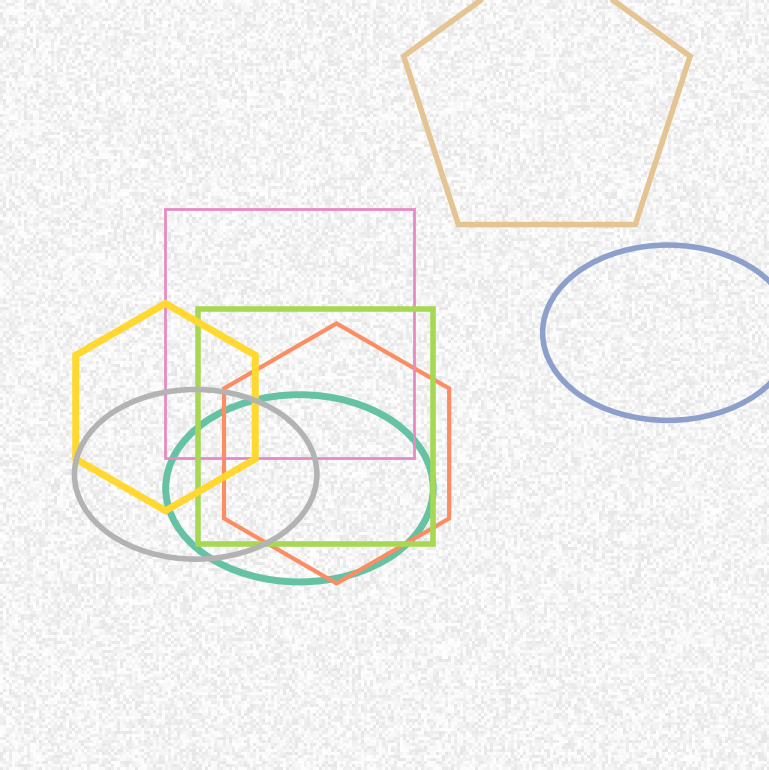[{"shape": "oval", "thickness": 2.5, "radius": 0.87, "center": [0.389, 0.366]}, {"shape": "hexagon", "thickness": 1.5, "radius": 0.84, "center": [0.437, 0.411]}, {"shape": "oval", "thickness": 2, "radius": 0.81, "center": [0.867, 0.568]}, {"shape": "square", "thickness": 1, "radius": 0.81, "center": [0.376, 0.567]}, {"shape": "square", "thickness": 2, "radius": 0.76, "center": [0.409, 0.446]}, {"shape": "hexagon", "thickness": 2.5, "radius": 0.67, "center": [0.215, 0.471]}, {"shape": "pentagon", "thickness": 2, "radius": 0.98, "center": [0.71, 0.867]}, {"shape": "oval", "thickness": 2, "radius": 0.79, "center": [0.254, 0.384]}]